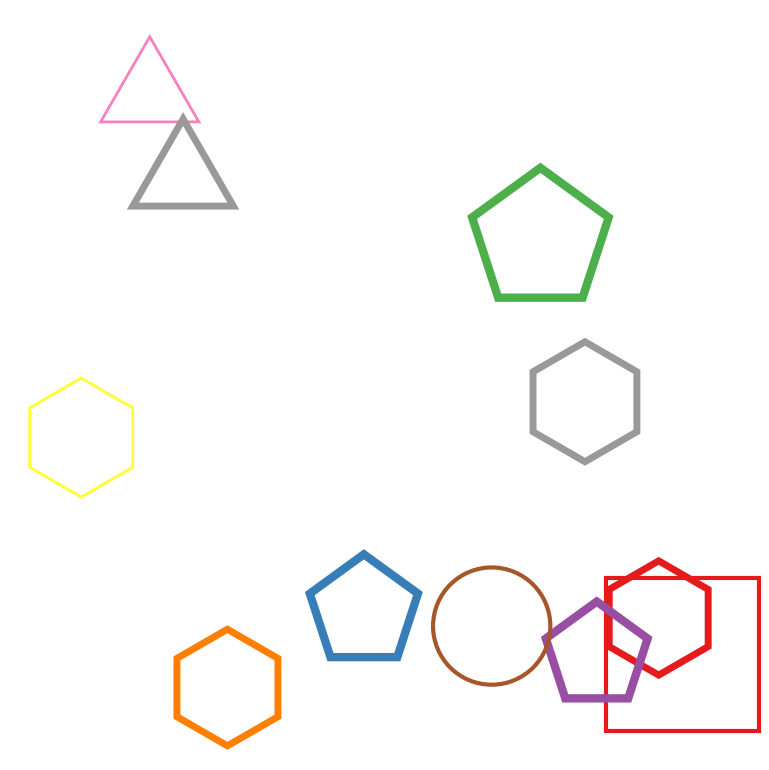[{"shape": "hexagon", "thickness": 2.5, "radius": 0.37, "center": [0.855, 0.197]}, {"shape": "square", "thickness": 1.5, "radius": 0.5, "center": [0.886, 0.15]}, {"shape": "pentagon", "thickness": 3, "radius": 0.37, "center": [0.473, 0.206]}, {"shape": "pentagon", "thickness": 3, "radius": 0.47, "center": [0.702, 0.689]}, {"shape": "pentagon", "thickness": 3, "radius": 0.35, "center": [0.775, 0.149]}, {"shape": "hexagon", "thickness": 2.5, "radius": 0.38, "center": [0.295, 0.107]}, {"shape": "hexagon", "thickness": 1, "radius": 0.39, "center": [0.105, 0.432]}, {"shape": "circle", "thickness": 1.5, "radius": 0.38, "center": [0.639, 0.187]}, {"shape": "triangle", "thickness": 1, "radius": 0.37, "center": [0.194, 0.879]}, {"shape": "triangle", "thickness": 2.5, "radius": 0.38, "center": [0.238, 0.77]}, {"shape": "hexagon", "thickness": 2.5, "radius": 0.39, "center": [0.76, 0.478]}]